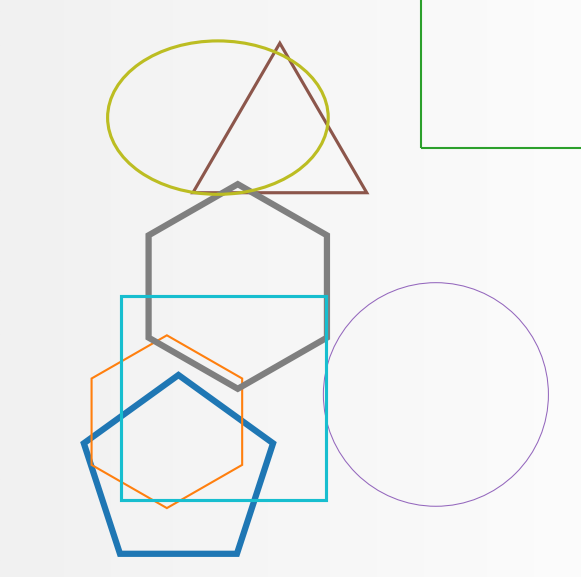[{"shape": "pentagon", "thickness": 3, "radius": 0.86, "center": [0.307, 0.179]}, {"shape": "hexagon", "thickness": 1, "radius": 0.75, "center": [0.287, 0.269]}, {"shape": "square", "thickness": 1, "radius": 0.73, "center": [0.869, 0.888]}, {"shape": "circle", "thickness": 0.5, "radius": 0.97, "center": [0.75, 0.316]}, {"shape": "triangle", "thickness": 1.5, "radius": 0.86, "center": [0.481, 0.752]}, {"shape": "hexagon", "thickness": 3, "radius": 0.89, "center": [0.409, 0.503]}, {"shape": "oval", "thickness": 1.5, "radius": 0.95, "center": [0.375, 0.795]}, {"shape": "square", "thickness": 1.5, "radius": 0.88, "center": [0.384, 0.31]}]